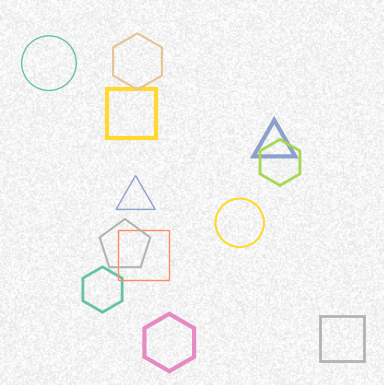[{"shape": "hexagon", "thickness": 2, "radius": 0.29, "center": [0.266, 0.248]}, {"shape": "circle", "thickness": 1, "radius": 0.35, "center": [0.127, 0.836]}, {"shape": "square", "thickness": 1, "radius": 0.33, "center": [0.372, 0.337]}, {"shape": "triangle", "thickness": 3, "radius": 0.31, "center": [0.712, 0.625]}, {"shape": "triangle", "thickness": 1, "radius": 0.29, "center": [0.352, 0.485]}, {"shape": "hexagon", "thickness": 3, "radius": 0.37, "center": [0.44, 0.11]}, {"shape": "hexagon", "thickness": 2, "radius": 0.3, "center": [0.727, 0.578]}, {"shape": "square", "thickness": 3, "radius": 0.32, "center": [0.342, 0.706]}, {"shape": "circle", "thickness": 1.5, "radius": 0.31, "center": [0.623, 0.421]}, {"shape": "hexagon", "thickness": 1.5, "radius": 0.37, "center": [0.357, 0.84]}, {"shape": "pentagon", "thickness": 1.5, "radius": 0.35, "center": [0.325, 0.362]}, {"shape": "square", "thickness": 2, "radius": 0.29, "center": [0.888, 0.121]}]